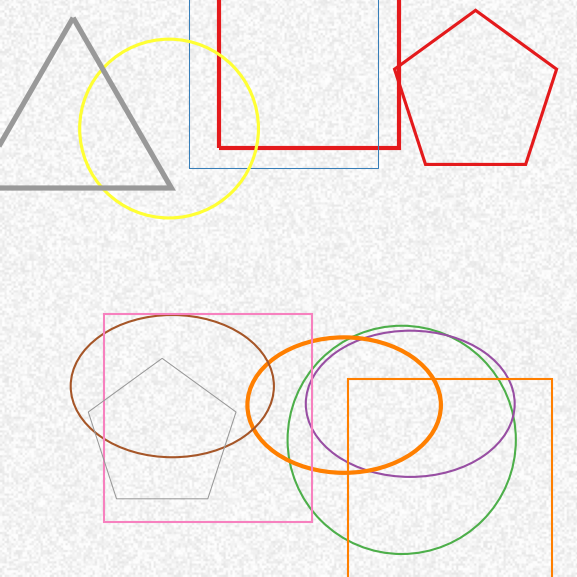[{"shape": "pentagon", "thickness": 1.5, "radius": 0.74, "center": [0.824, 0.834]}, {"shape": "square", "thickness": 2, "radius": 0.78, "center": [0.535, 0.899]}, {"shape": "square", "thickness": 0.5, "radius": 0.82, "center": [0.49, 0.871]}, {"shape": "circle", "thickness": 1, "radius": 0.99, "center": [0.696, 0.237]}, {"shape": "oval", "thickness": 1, "radius": 0.9, "center": [0.71, 0.3]}, {"shape": "oval", "thickness": 2, "radius": 0.84, "center": [0.596, 0.298]}, {"shape": "square", "thickness": 1, "radius": 0.88, "center": [0.78, 0.166]}, {"shape": "circle", "thickness": 1.5, "radius": 0.77, "center": [0.293, 0.777]}, {"shape": "oval", "thickness": 1, "radius": 0.88, "center": [0.298, 0.331]}, {"shape": "square", "thickness": 1, "radius": 0.9, "center": [0.36, 0.275]}, {"shape": "pentagon", "thickness": 0.5, "radius": 0.67, "center": [0.281, 0.244]}, {"shape": "triangle", "thickness": 2.5, "radius": 0.98, "center": [0.127, 0.772]}]